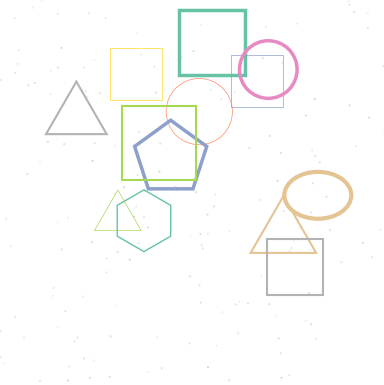[{"shape": "hexagon", "thickness": 1, "radius": 0.4, "center": [0.374, 0.427]}, {"shape": "square", "thickness": 2.5, "radius": 0.43, "center": [0.551, 0.89]}, {"shape": "circle", "thickness": 0.5, "radius": 0.43, "center": [0.518, 0.71]}, {"shape": "square", "thickness": 0.5, "radius": 0.34, "center": [0.668, 0.791]}, {"shape": "pentagon", "thickness": 2.5, "radius": 0.49, "center": [0.443, 0.589]}, {"shape": "circle", "thickness": 2.5, "radius": 0.37, "center": [0.697, 0.819]}, {"shape": "triangle", "thickness": 0.5, "radius": 0.35, "center": [0.306, 0.436]}, {"shape": "square", "thickness": 1.5, "radius": 0.48, "center": [0.414, 0.629]}, {"shape": "square", "thickness": 0.5, "radius": 0.34, "center": [0.353, 0.807]}, {"shape": "triangle", "thickness": 1.5, "radius": 0.49, "center": [0.736, 0.392]}, {"shape": "oval", "thickness": 3, "radius": 0.43, "center": [0.826, 0.493]}, {"shape": "triangle", "thickness": 1.5, "radius": 0.45, "center": [0.198, 0.697]}, {"shape": "square", "thickness": 1.5, "radius": 0.37, "center": [0.767, 0.307]}]